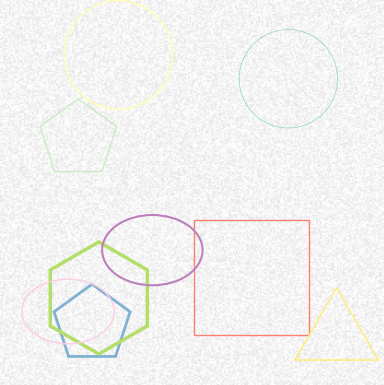[{"shape": "circle", "thickness": 0.5, "radius": 0.64, "center": [0.749, 0.795]}, {"shape": "circle", "thickness": 1, "radius": 0.7, "center": [0.308, 0.857]}, {"shape": "square", "thickness": 1, "radius": 0.75, "center": [0.654, 0.279]}, {"shape": "pentagon", "thickness": 2, "radius": 0.52, "center": [0.239, 0.158]}, {"shape": "hexagon", "thickness": 2.5, "radius": 0.73, "center": [0.257, 0.226]}, {"shape": "oval", "thickness": 1, "radius": 0.6, "center": [0.177, 0.191]}, {"shape": "oval", "thickness": 1.5, "radius": 0.65, "center": [0.396, 0.35]}, {"shape": "pentagon", "thickness": 1, "radius": 0.52, "center": [0.203, 0.639]}, {"shape": "triangle", "thickness": 1, "radius": 0.63, "center": [0.874, 0.127]}]